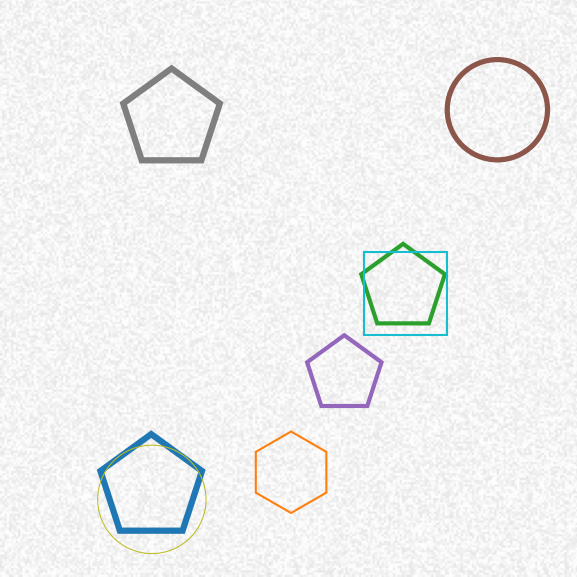[{"shape": "pentagon", "thickness": 3, "radius": 0.46, "center": [0.262, 0.155]}, {"shape": "hexagon", "thickness": 1, "radius": 0.35, "center": [0.504, 0.181]}, {"shape": "pentagon", "thickness": 2, "radius": 0.38, "center": [0.698, 0.501]}, {"shape": "pentagon", "thickness": 2, "radius": 0.34, "center": [0.596, 0.351]}, {"shape": "circle", "thickness": 2.5, "radius": 0.43, "center": [0.861, 0.809]}, {"shape": "pentagon", "thickness": 3, "radius": 0.44, "center": [0.297, 0.793]}, {"shape": "circle", "thickness": 0.5, "radius": 0.47, "center": [0.263, 0.134]}, {"shape": "square", "thickness": 1, "radius": 0.36, "center": [0.702, 0.491]}]